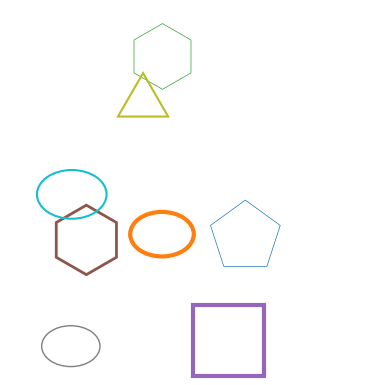[{"shape": "pentagon", "thickness": 0.5, "radius": 0.48, "center": [0.637, 0.385]}, {"shape": "oval", "thickness": 3, "radius": 0.41, "center": [0.421, 0.392]}, {"shape": "hexagon", "thickness": 0.5, "radius": 0.43, "center": [0.422, 0.853]}, {"shape": "square", "thickness": 3, "radius": 0.46, "center": [0.593, 0.115]}, {"shape": "hexagon", "thickness": 2, "radius": 0.45, "center": [0.224, 0.377]}, {"shape": "oval", "thickness": 1, "radius": 0.38, "center": [0.184, 0.101]}, {"shape": "triangle", "thickness": 1.5, "radius": 0.38, "center": [0.372, 0.735]}, {"shape": "oval", "thickness": 1.5, "radius": 0.45, "center": [0.186, 0.495]}]